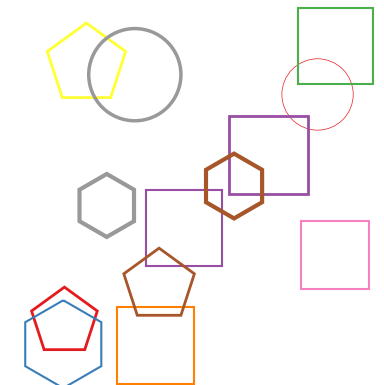[{"shape": "pentagon", "thickness": 2, "radius": 0.45, "center": [0.167, 0.164]}, {"shape": "circle", "thickness": 0.5, "radius": 0.46, "center": [0.825, 0.755]}, {"shape": "hexagon", "thickness": 1.5, "radius": 0.57, "center": [0.164, 0.106]}, {"shape": "square", "thickness": 1.5, "radius": 0.49, "center": [0.872, 0.88]}, {"shape": "square", "thickness": 1.5, "radius": 0.49, "center": [0.478, 0.408]}, {"shape": "square", "thickness": 2, "radius": 0.51, "center": [0.697, 0.597]}, {"shape": "square", "thickness": 1.5, "radius": 0.5, "center": [0.404, 0.103]}, {"shape": "pentagon", "thickness": 2, "radius": 0.54, "center": [0.225, 0.833]}, {"shape": "pentagon", "thickness": 2, "radius": 0.48, "center": [0.413, 0.259]}, {"shape": "hexagon", "thickness": 3, "radius": 0.42, "center": [0.608, 0.517]}, {"shape": "square", "thickness": 1.5, "radius": 0.44, "center": [0.869, 0.339]}, {"shape": "hexagon", "thickness": 3, "radius": 0.41, "center": [0.277, 0.466]}, {"shape": "circle", "thickness": 2.5, "radius": 0.6, "center": [0.35, 0.806]}]